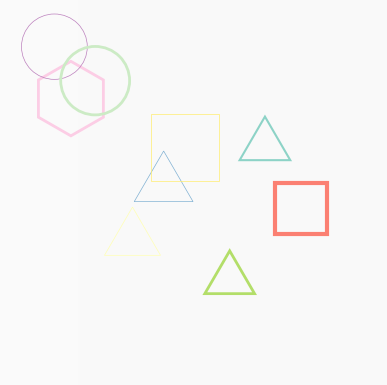[{"shape": "triangle", "thickness": 1.5, "radius": 0.38, "center": [0.684, 0.622]}, {"shape": "triangle", "thickness": 0.5, "radius": 0.42, "center": [0.342, 0.379]}, {"shape": "square", "thickness": 3, "radius": 0.33, "center": [0.777, 0.459]}, {"shape": "triangle", "thickness": 0.5, "radius": 0.44, "center": [0.422, 0.52]}, {"shape": "triangle", "thickness": 2, "radius": 0.37, "center": [0.593, 0.274]}, {"shape": "hexagon", "thickness": 2, "radius": 0.48, "center": [0.183, 0.744]}, {"shape": "circle", "thickness": 0.5, "radius": 0.42, "center": [0.14, 0.879]}, {"shape": "circle", "thickness": 2, "radius": 0.44, "center": [0.246, 0.79]}, {"shape": "square", "thickness": 0.5, "radius": 0.44, "center": [0.478, 0.616]}]